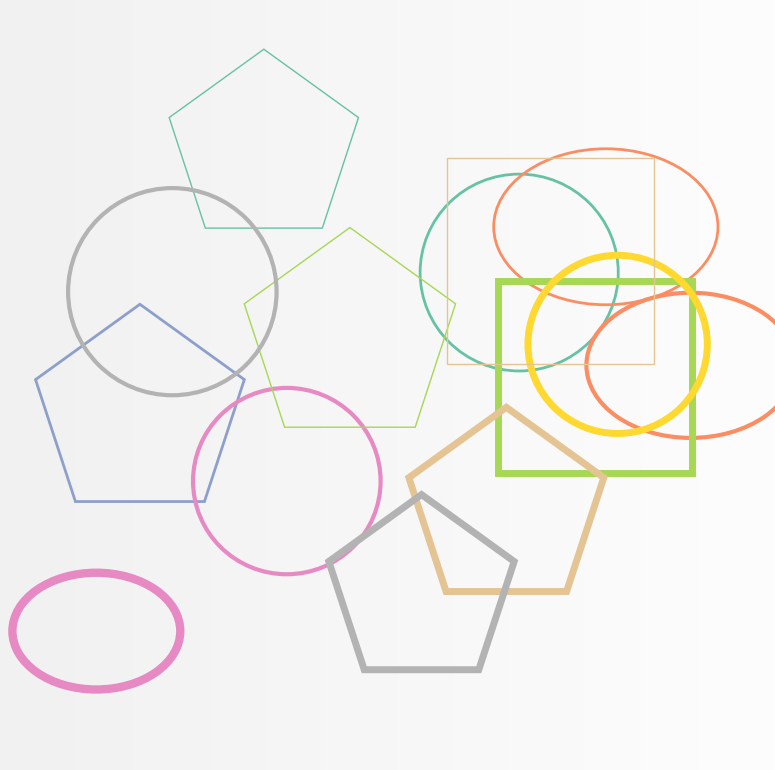[{"shape": "circle", "thickness": 1, "radius": 0.64, "center": [0.67, 0.646]}, {"shape": "pentagon", "thickness": 0.5, "radius": 0.64, "center": [0.34, 0.808]}, {"shape": "oval", "thickness": 1.5, "radius": 0.67, "center": [0.891, 0.526]}, {"shape": "oval", "thickness": 1, "radius": 0.72, "center": [0.782, 0.706]}, {"shape": "pentagon", "thickness": 1, "radius": 0.71, "center": [0.181, 0.463]}, {"shape": "circle", "thickness": 1.5, "radius": 0.61, "center": [0.37, 0.375]}, {"shape": "oval", "thickness": 3, "radius": 0.54, "center": [0.124, 0.18]}, {"shape": "square", "thickness": 2.5, "radius": 0.62, "center": [0.768, 0.51]}, {"shape": "pentagon", "thickness": 0.5, "radius": 0.72, "center": [0.451, 0.561]}, {"shape": "circle", "thickness": 2.5, "radius": 0.58, "center": [0.797, 0.553]}, {"shape": "pentagon", "thickness": 2.5, "radius": 0.66, "center": [0.653, 0.339]}, {"shape": "square", "thickness": 0.5, "radius": 0.67, "center": [0.71, 0.661]}, {"shape": "circle", "thickness": 1.5, "radius": 0.67, "center": [0.222, 0.621]}, {"shape": "pentagon", "thickness": 2.5, "radius": 0.63, "center": [0.544, 0.232]}]